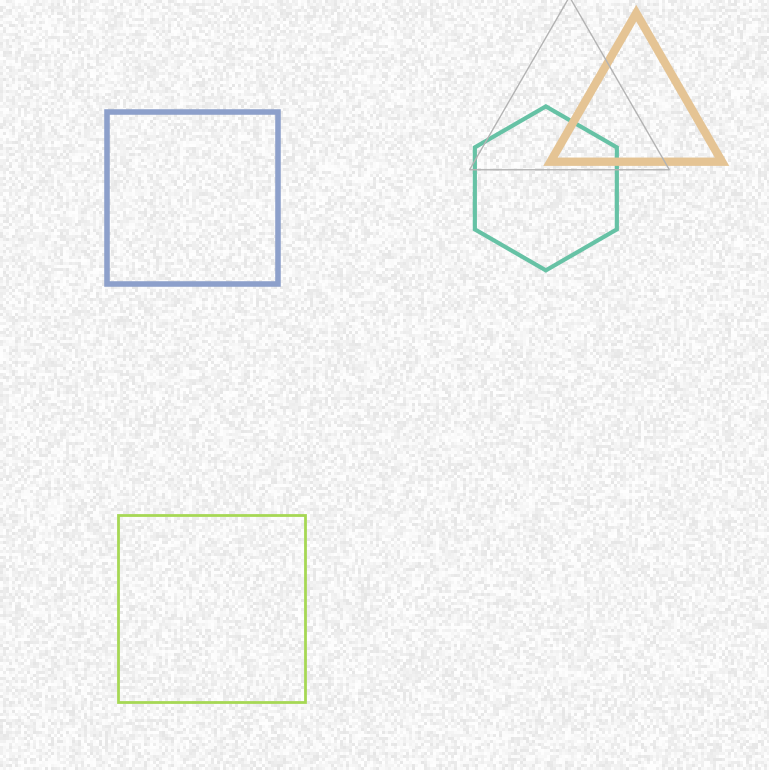[{"shape": "hexagon", "thickness": 1.5, "radius": 0.53, "center": [0.709, 0.755]}, {"shape": "square", "thickness": 2, "radius": 0.56, "center": [0.25, 0.743]}, {"shape": "square", "thickness": 1, "radius": 0.61, "center": [0.275, 0.21]}, {"shape": "triangle", "thickness": 3, "radius": 0.64, "center": [0.826, 0.854]}, {"shape": "triangle", "thickness": 0.5, "radius": 0.75, "center": [0.74, 0.854]}]